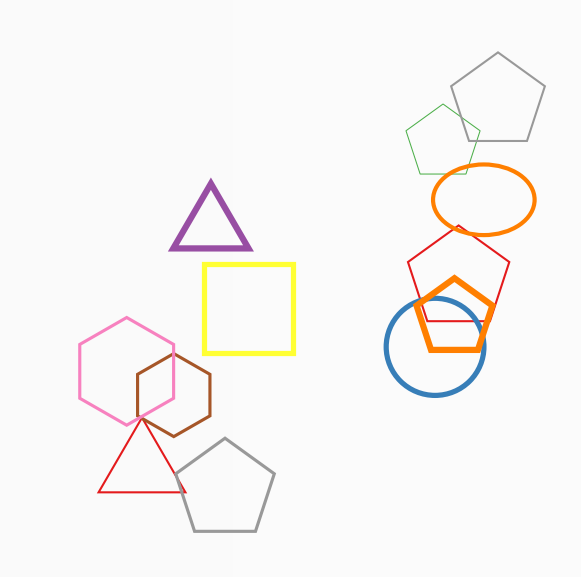[{"shape": "triangle", "thickness": 1, "radius": 0.43, "center": [0.244, 0.19]}, {"shape": "pentagon", "thickness": 1, "radius": 0.46, "center": [0.789, 0.517]}, {"shape": "circle", "thickness": 2.5, "radius": 0.42, "center": [0.748, 0.399]}, {"shape": "pentagon", "thickness": 0.5, "radius": 0.34, "center": [0.762, 0.752]}, {"shape": "triangle", "thickness": 3, "radius": 0.37, "center": [0.363, 0.606]}, {"shape": "oval", "thickness": 2, "radius": 0.44, "center": [0.832, 0.653]}, {"shape": "pentagon", "thickness": 3, "radius": 0.34, "center": [0.782, 0.449]}, {"shape": "square", "thickness": 2.5, "radius": 0.38, "center": [0.428, 0.465]}, {"shape": "hexagon", "thickness": 1.5, "radius": 0.36, "center": [0.299, 0.315]}, {"shape": "hexagon", "thickness": 1.5, "radius": 0.47, "center": [0.218, 0.356]}, {"shape": "pentagon", "thickness": 1.5, "radius": 0.45, "center": [0.387, 0.151]}, {"shape": "pentagon", "thickness": 1, "radius": 0.42, "center": [0.857, 0.824]}]